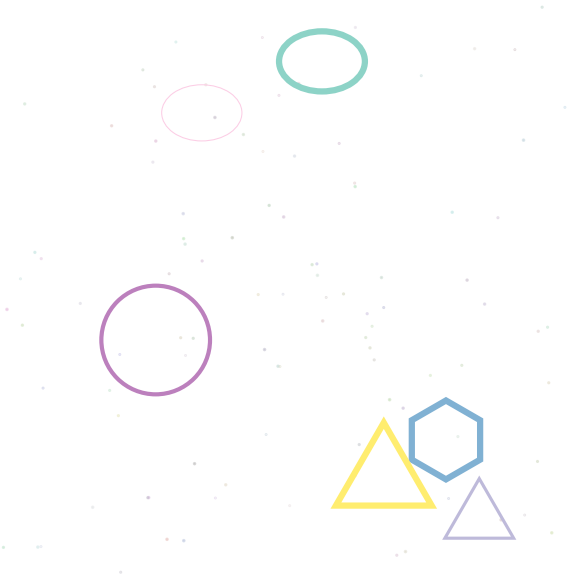[{"shape": "oval", "thickness": 3, "radius": 0.37, "center": [0.558, 0.893]}, {"shape": "triangle", "thickness": 1.5, "radius": 0.34, "center": [0.83, 0.102]}, {"shape": "hexagon", "thickness": 3, "radius": 0.34, "center": [0.772, 0.237]}, {"shape": "oval", "thickness": 0.5, "radius": 0.35, "center": [0.349, 0.804]}, {"shape": "circle", "thickness": 2, "radius": 0.47, "center": [0.27, 0.41]}, {"shape": "triangle", "thickness": 3, "radius": 0.48, "center": [0.665, 0.172]}]